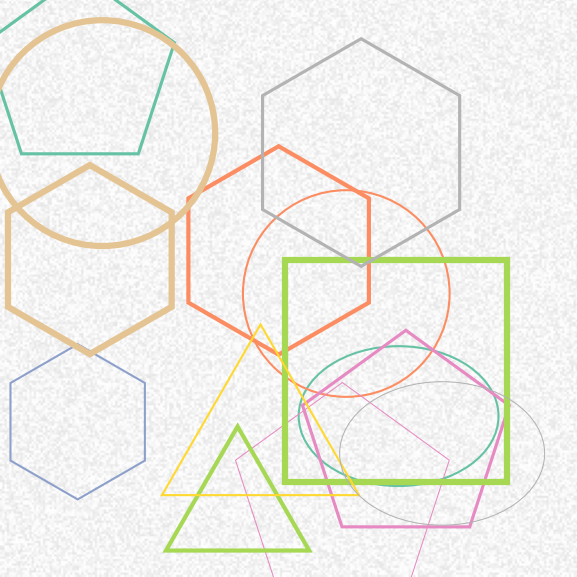[{"shape": "pentagon", "thickness": 1.5, "radius": 0.86, "center": [0.138, 0.872]}, {"shape": "oval", "thickness": 1, "radius": 0.87, "center": [0.69, 0.279]}, {"shape": "hexagon", "thickness": 2, "radius": 0.9, "center": [0.482, 0.565]}, {"shape": "circle", "thickness": 1, "radius": 0.89, "center": [0.6, 0.491]}, {"shape": "hexagon", "thickness": 1, "radius": 0.67, "center": [0.135, 0.269]}, {"shape": "pentagon", "thickness": 1.5, "radius": 0.94, "center": [0.703, 0.239]}, {"shape": "pentagon", "thickness": 0.5, "radius": 0.97, "center": [0.593, 0.142]}, {"shape": "square", "thickness": 3, "radius": 0.96, "center": [0.686, 0.357]}, {"shape": "triangle", "thickness": 2, "radius": 0.72, "center": [0.411, 0.117]}, {"shape": "triangle", "thickness": 1, "radius": 0.99, "center": [0.451, 0.24]}, {"shape": "circle", "thickness": 3, "radius": 0.98, "center": [0.177, 0.769]}, {"shape": "hexagon", "thickness": 3, "radius": 0.82, "center": [0.156, 0.55]}, {"shape": "oval", "thickness": 0.5, "radius": 0.89, "center": [0.766, 0.214]}, {"shape": "hexagon", "thickness": 1.5, "radius": 0.99, "center": [0.625, 0.735]}]